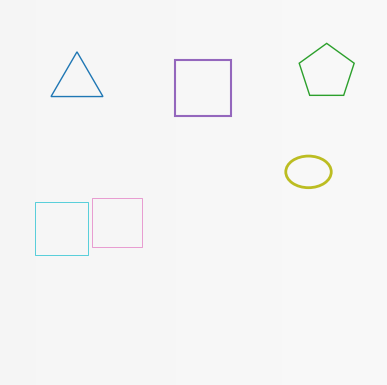[{"shape": "triangle", "thickness": 1, "radius": 0.39, "center": [0.199, 0.788]}, {"shape": "pentagon", "thickness": 1, "radius": 0.37, "center": [0.843, 0.813]}, {"shape": "square", "thickness": 1.5, "radius": 0.36, "center": [0.524, 0.771]}, {"shape": "square", "thickness": 0.5, "radius": 0.32, "center": [0.303, 0.422]}, {"shape": "oval", "thickness": 2, "radius": 0.29, "center": [0.796, 0.554]}, {"shape": "square", "thickness": 0.5, "radius": 0.34, "center": [0.159, 0.406]}]